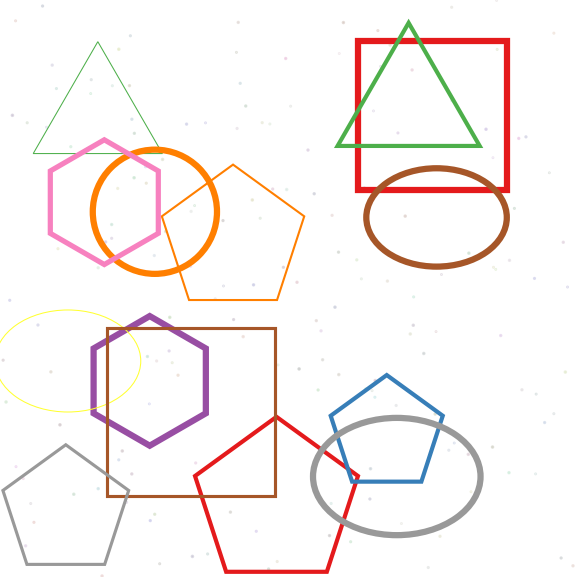[{"shape": "pentagon", "thickness": 2, "radius": 0.74, "center": [0.479, 0.129]}, {"shape": "square", "thickness": 3, "radius": 0.64, "center": [0.749, 0.799]}, {"shape": "pentagon", "thickness": 2, "radius": 0.51, "center": [0.67, 0.248]}, {"shape": "triangle", "thickness": 0.5, "radius": 0.65, "center": [0.169, 0.798]}, {"shape": "triangle", "thickness": 2, "radius": 0.71, "center": [0.708, 0.817]}, {"shape": "hexagon", "thickness": 3, "radius": 0.56, "center": [0.259, 0.34]}, {"shape": "circle", "thickness": 3, "radius": 0.54, "center": [0.268, 0.632]}, {"shape": "pentagon", "thickness": 1, "radius": 0.65, "center": [0.404, 0.584]}, {"shape": "oval", "thickness": 0.5, "radius": 0.63, "center": [0.118, 0.374]}, {"shape": "square", "thickness": 1.5, "radius": 0.73, "center": [0.331, 0.286]}, {"shape": "oval", "thickness": 3, "radius": 0.61, "center": [0.756, 0.623]}, {"shape": "hexagon", "thickness": 2.5, "radius": 0.54, "center": [0.181, 0.649]}, {"shape": "pentagon", "thickness": 1.5, "radius": 0.57, "center": [0.114, 0.114]}, {"shape": "oval", "thickness": 3, "radius": 0.73, "center": [0.687, 0.174]}]